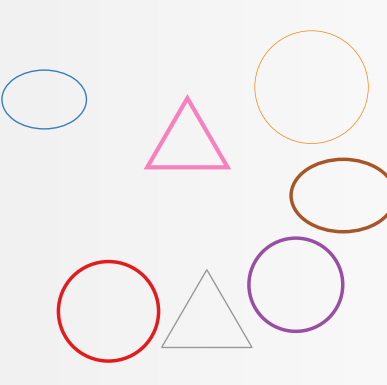[{"shape": "circle", "thickness": 2.5, "radius": 0.65, "center": [0.28, 0.191]}, {"shape": "oval", "thickness": 1, "radius": 0.55, "center": [0.114, 0.742]}, {"shape": "circle", "thickness": 2.5, "radius": 0.61, "center": [0.763, 0.26]}, {"shape": "circle", "thickness": 0.5, "radius": 0.73, "center": [0.804, 0.774]}, {"shape": "oval", "thickness": 2.5, "radius": 0.67, "center": [0.886, 0.492]}, {"shape": "triangle", "thickness": 3, "radius": 0.6, "center": [0.484, 0.625]}, {"shape": "triangle", "thickness": 1, "radius": 0.67, "center": [0.534, 0.165]}]